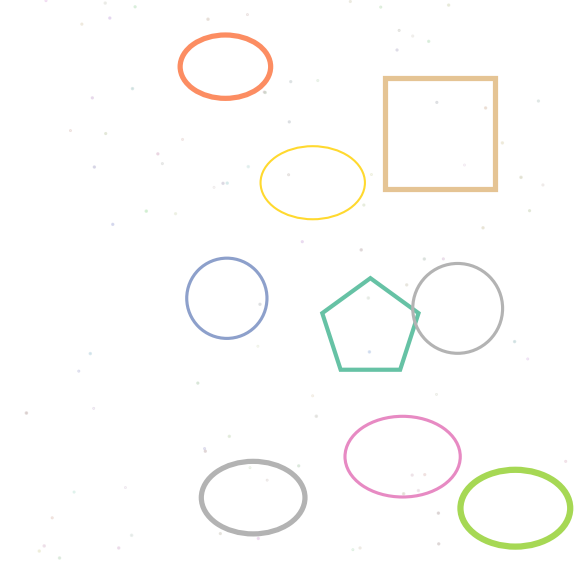[{"shape": "pentagon", "thickness": 2, "radius": 0.44, "center": [0.641, 0.43]}, {"shape": "oval", "thickness": 2.5, "radius": 0.39, "center": [0.39, 0.884]}, {"shape": "circle", "thickness": 1.5, "radius": 0.35, "center": [0.393, 0.483]}, {"shape": "oval", "thickness": 1.5, "radius": 0.5, "center": [0.697, 0.208]}, {"shape": "oval", "thickness": 3, "radius": 0.48, "center": [0.892, 0.119]}, {"shape": "oval", "thickness": 1, "radius": 0.45, "center": [0.542, 0.683]}, {"shape": "square", "thickness": 2.5, "radius": 0.48, "center": [0.762, 0.768]}, {"shape": "oval", "thickness": 2.5, "radius": 0.45, "center": [0.438, 0.137]}, {"shape": "circle", "thickness": 1.5, "radius": 0.39, "center": [0.793, 0.465]}]